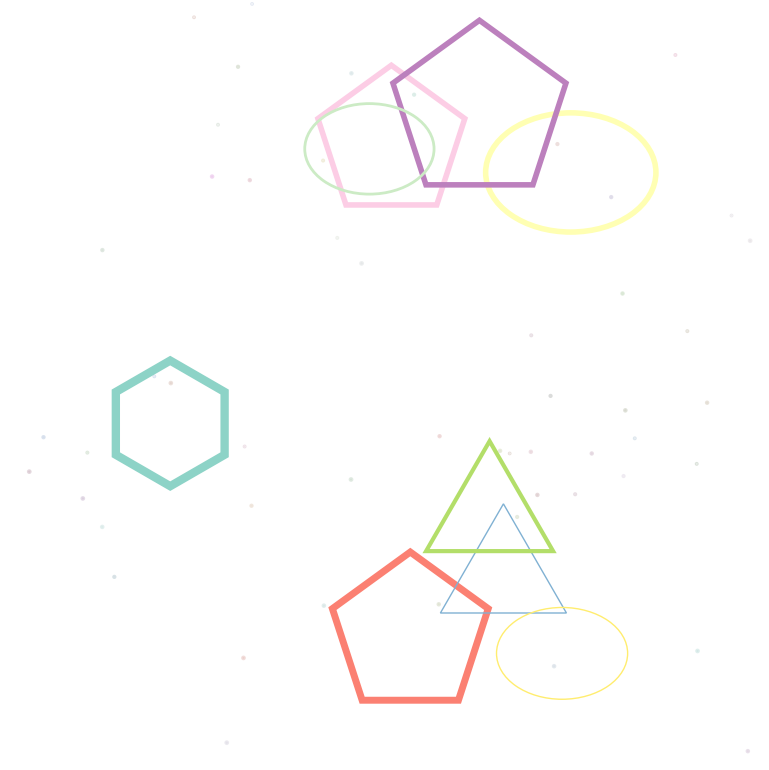[{"shape": "hexagon", "thickness": 3, "radius": 0.41, "center": [0.221, 0.45]}, {"shape": "oval", "thickness": 2, "radius": 0.55, "center": [0.741, 0.776]}, {"shape": "pentagon", "thickness": 2.5, "radius": 0.53, "center": [0.533, 0.177]}, {"shape": "triangle", "thickness": 0.5, "radius": 0.47, "center": [0.654, 0.251]}, {"shape": "triangle", "thickness": 1.5, "radius": 0.48, "center": [0.636, 0.332]}, {"shape": "pentagon", "thickness": 2, "radius": 0.5, "center": [0.508, 0.815]}, {"shape": "pentagon", "thickness": 2, "radius": 0.59, "center": [0.623, 0.856]}, {"shape": "oval", "thickness": 1, "radius": 0.42, "center": [0.48, 0.807]}, {"shape": "oval", "thickness": 0.5, "radius": 0.43, "center": [0.73, 0.151]}]